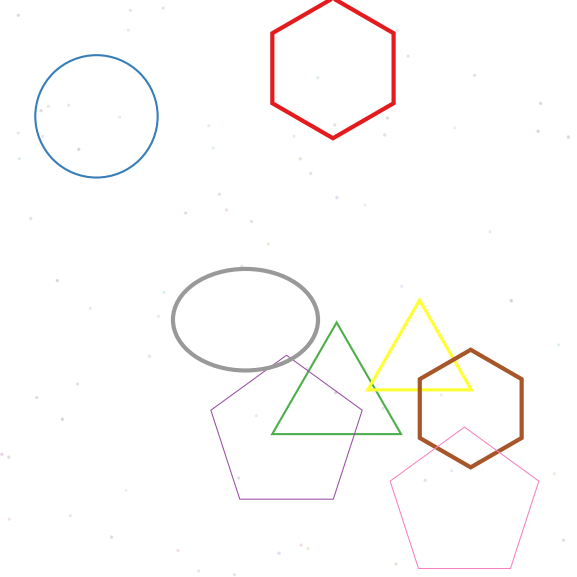[{"shape": "hexagon", "thickness": 2, "radius": 0.61, "center": [0.577, 0.881]}, {"shape": "circle", "thickness": 1, "radius": 0.53, "center": [0.167, 0.798]}, {"shape": "triangle", "thickness": 1, "radius": 0.64, "center": [0.583, 0.312]}, {"shape": "pentagon", "thickness": 0.5, "radius": 0.69, "center": [0.496, 0.246]}, {"shape": "triangle", "thickness": 1.5, "radius": 0.52, "center": [0.726, 0.376]}, {"shape": "hexagon", "thickness": 2, "radius": 0.51, "center": [0.815, 0.292]}, {"shape": "pentagon", "thickness": 0.5, "radius": 0.68, "center": [0.804, 0.124]}, {"shape": "oval", "thickness": 2, "radius": 0.63, "center": [0.425, 0.446]}]